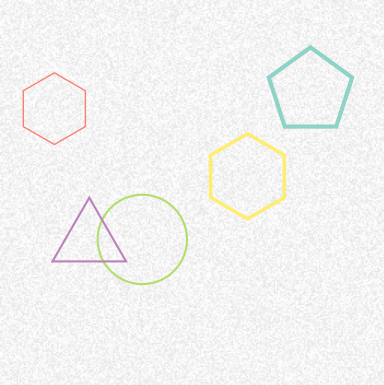[{"shape": "pentagon", "thickness": 3, "radius": 0.57, "center": [0.806, 0.763]}, {"shape": "hexagon", "thickness": 1, "radius": 0.47, "center": [0.141, 0.718]}, {"shape": "circle", "thickness": 1.5, "radius": 0.58, "center": [0.37, 0.378]}, {"shape": "triangle", "thickness": 1.5, "radius": 0.55, "center": [0.232, 0.376]}, {"shape": "hexagon", "thickness": 2.5, "radius": 0.55, "center": [0.643, 0.542]}]